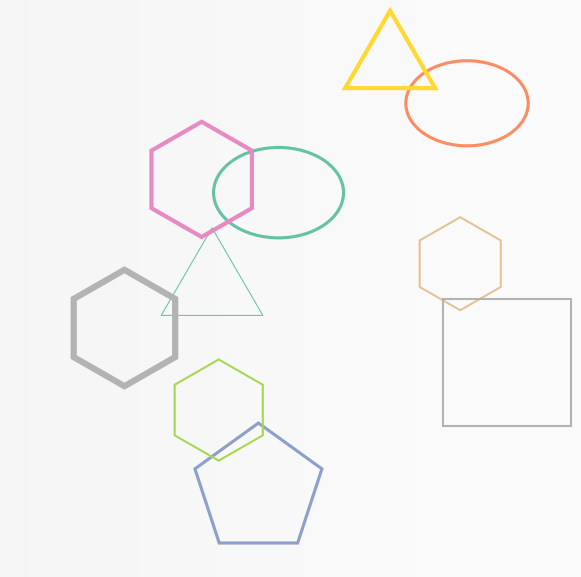[{"shape": "triangle", "thickness": 0.5, "radius": 0.51, "center": [0.365, 0.503]}, {"shape": "oval", "thickness": 1.5, "radius": 0.56, "center": [0.479, 0.666]}, {"shape": "oval", "thickness": 1.5, "radius": 0.53, "center": [0.803, 0.82]}, {"shape": "pentagon", "thickness": 1.5, "radius": 0.57, "center": [0.445, 0.152]}, {"shape": "hexagon", "thickness": 2, "radius": 0.5, "center": [0.347, 0.689]}, {"shape": "hexagon", "thickness": 1, "radius": 0.44, "center": [0.376, 0.289]}, {"shape": "triangle", "thickness": 2, "radius": 0.45, "center": [0.671, 0.891]}, {"shape": "hexagon", "thickness": 1, "radius": 0.4, "center": [0.792, 0.542]}, {"shape": "square", "thickness": 1, "radius": 0.55, "center": [0.872, 0.372]}, {"shape": "hexagon", "thickness": 3, "radius": 0.5, "center": [0.214, 0.431]}]